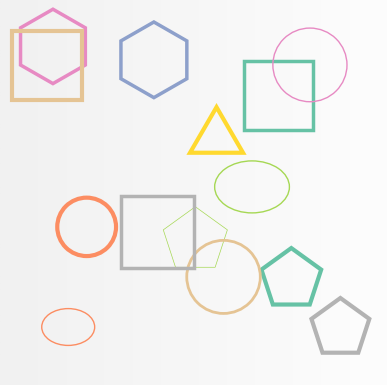[{"shape": "square", "thickness": 2.5, "radius": 0.45, "center": [0.718, 0.752]}, {"shape": "pentagon", "thickness": 3, "radius": 0.41, "center": [0.752, 0.275]}, {"shape": "oval", "thickness": 1, "radius": 0.34, "center": [0.176, 0.151]}, {"shape": "circle", "thickness": 3, "radius": 0.38, "center": [0.224, 0.411]}, {"shape": "hexagon", "thickness": 2.5, "radius": 0.49, "center": [0.397, 0.845]}, {"shape": "hexagon", "thickness": 2.5, "radius": 0.48, "center": [0.137, 0.879]}, {"shape": "circle", "thickness": 1, "radius": 0.48, "center": [0.8, 0.831]}, {"shape": "oval", "thickness": 1, "radius": 0.48, "center": [0.65, 0.515]}, {"shape": "pentagon", "thickness": 0.5, "radius": 0.43, "center": [0.504, 0.376]}, {"shape": "triangle", "thickness": 3, "radius": 0.39, "center": [0.559, 0.643]}, {"shape": "circle", "thickness": 2, "radius": 0.47, "center": [0.577, 0.281]}, {"shape": "square", "thickness": 3, "radius": 0.45, "center": [0.121, 0.83]}, {"shape": "square", "thickness": 2.5, "radius": 0.47, "center": [0.406, 0.398]}, {"shape": "pentagon", "thickness": 3, "radius": 0.39, "center": [0.878, 0.147]}]